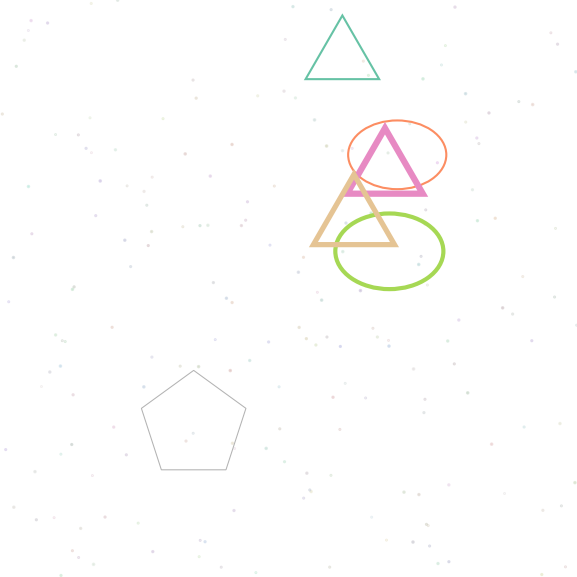[{"shape": "triangle", "thickness": 1, "radius": 0.37, "center": [0.593, 0.899]}, {"shape": "oval", "thickness": 1, "radius": 0.42, "center": [0.688, 0.731]}, {"shape": "triangle", "thickness": 3, "radius": 0.38, "center": [0.667, 0.702]}, {"shape": "oval", "thickness": 2, "radius": 0.47, "center": [0.674, 0.564]}, {"shape": "triangle", "thickness": 2.5, "radius": 0.41, "center": [0.613, 0.616]}, {"shape": "pentagon", "thickness": 0.5, "radius": 0.48, "center": [0.335, 0.263]}]